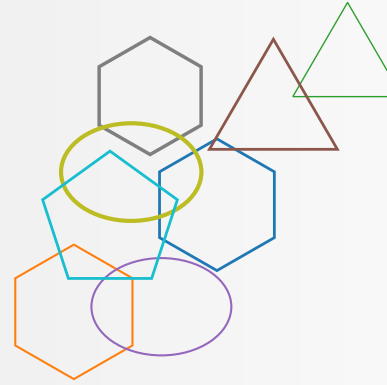[{"shape": "hexagon", "thickness": 2, "radius": 0.86, "center": [0.56, 0.468]}, {"shape": "hexagon", "thickness": 1.5, "radius": 0.87, "center": [0.191, 0.19]}, {"shape": "triangle", "thickness": 1, "radius": 0.82, "center": [0.897, 0.831]}, {"shape": "oval", "thickness": 1.5, "radius": 0.9, "center": [0.416, 0.203]}, {"shape": "triangle", "thickness": 2, "radius": 0.95, "center": [0.706, 0.707]}, {"shape": "hexagon", "thickness": 2.5, "radius": 0.76, "center": [0.387, 0.751]}, {"shape": "oval", "thickness": 3, "radius": 0.91, "center": [0.339, 0.553]}, {"shape": "pentagon", "thickness": 2, "radius": 0.91, "center": [0.284, 0.425]}]